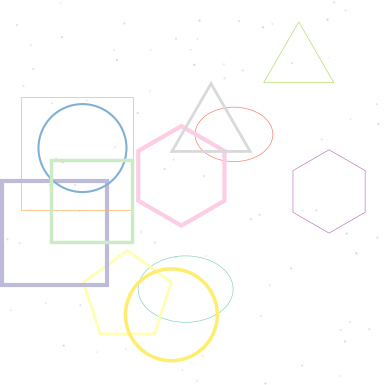[{"shape": "oval", "thickness": 0.5, "radius": 0.62, "center": [0.482, 0.249]}, {"shape": "pentagon", "thickness": 2, "radius": 0.6, "center": [0.331, 0.23]}, {"shape": "square", "thickness": 3, "radius": 0.68, "center": [0.141, 0.394]}, {"shape": "oval", "thickness": 0.5, "radius": 0.51, "center": [0.608, 0.651]}, {"shape": "circle", "thickness": 1.5, "radius": 0.57, "center": [0.214, 0.615]}, {"shape": "square", "thickness": 0.5, "radius": 0.73, "center": [0.2, 0.601]}, {"shape": "triangle", "thickness": 0.5, "radius": 0.53, "center": [0.776, 0.838]}, {"shape": "hexagon", "thickness": 3, "radius": 0.65, "center": [0.471, 0.543]}, {"shape": "triangle", "thickness": 2, "radius": 0.59, "center": [0.548, 0.665]}, {"shape": "hexagon", "thickness": 0.5, "radius": 0.54, "center": [0.855, 0.503]}, {"shape": "square", "thickness": 2.5, "radius": 0.53, "center": [0.237, 0.478]}, {"shape": "circle", "thickness": 2.5, "radius": 0.6, "center": [0.445, 0.182]}]